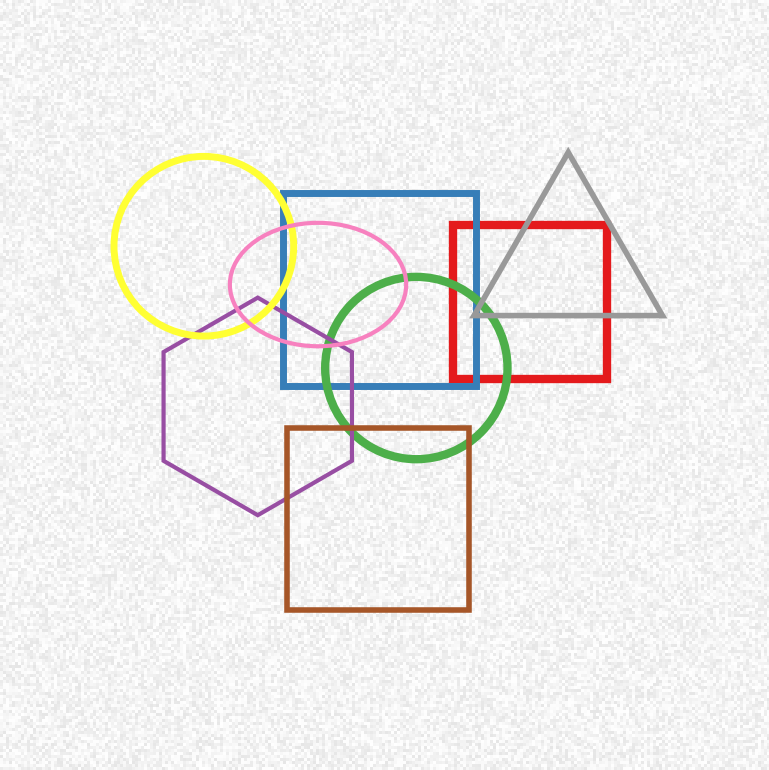[{"shape": "square", "thickness": 3, "radius": 0.5, "center": [0.688, 0.608]}, {"shape": "square", "thickness": 2.5, "radius": 0.63, "center": [0.492, 0.624]}, {"shape": "circle", "thickness": 3, "radius": 0.59, "center": [0.541, 0.522]}, {"shape": "hexagon", "thickness": 1.5, "radius": 0.71, "center": [0.335, 0.472]}, {"shape": "circle", "thickness": 2.5, "radius": 0.58, "center": [0.265, 0.68]}, {"shape": "square", "thickness": 2, "radius": 0.59, "center": [0.491, 0.327]}, {"shape": "oval", "thickness": 1.5, "radius": 0.57, "center": [0.413, 0.63]}, {"shape": "triangle", "thickness": 2, "radius": 0.71, "center": [0.738, 0.661]}]